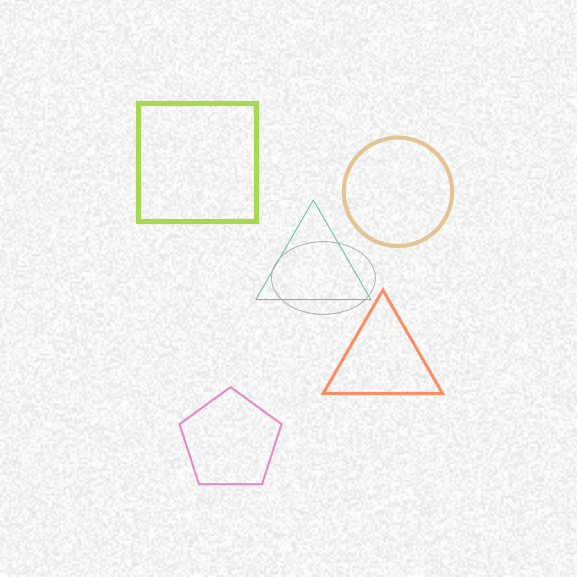[{"shape": "triangle", "thickness": 0.5, "radius": 0.58, "center": [0.543, 0.538]}, {"shape": "triangle", "thickness": 1.5, "radius": 0.6, "center": [0.663, 0.378]}, {"shape": "pentagon", "thickness": 1, "radius": 0.46, "center": [0.399, 0.236]}, {"shape": "square", "thickness": 2.5, "radius": 0.51, "center": [0.341, 0.719]}, {"shape": "circle", "thickness": 2, "radius": 0.47, "center": [0.689, 0.667]}, {"shape": "oval", "thickness": 0.5, "radius": 0.45, "center": [0.56, 0.518]}]